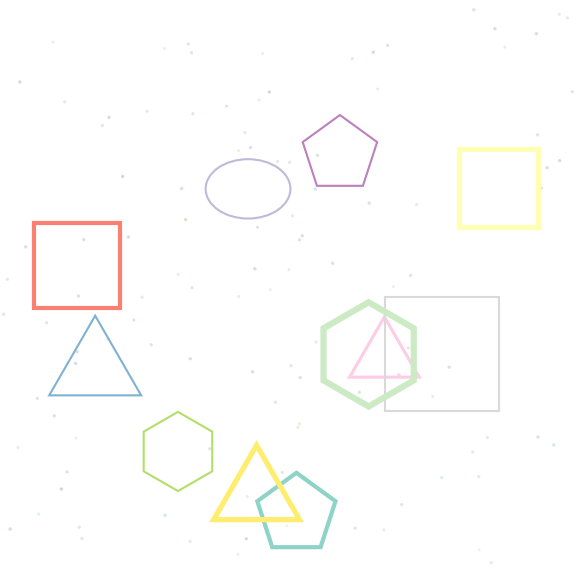[{"shape": "pentagon", "thickness": 2, "radius": 0.36, "center": [0.513, 0.109]}, {"shape": "square", "thickness": 2.5, "radius": 0.34, "center": [0.863, 0.674]}, {"shape": "oval", "thickness": 1, "radius": 0.37, "center": [0.43, 0.672]}, {"shape": "square", "thickness": 2, "radius": 0.37, "center": [0.133, 0.54]}, {"shape": "triangle", "thickness": 1, "radius": 0.46, "center": [0.165, 0.361]}, {"shape": "hexagon", "thickness": 1, "radius": 0.34, "center": [0.308, 0.217]}, {"shape": "triangle", "thickness": 1.5, "radius": 0.35, "center": [0.666, 0.381]}, {"shape": "square", "thickness": 1, "radius": 0.49, "center": [0.765, 0.387]}, {"shape": "pentagon", "thickness": 1, "radius": 0.34, "center": [0.589, 0.732]}, {"shape": "hexagon", "thickness": 3, "radius": 0.45, "center": [0.638, 0.385]}, {"shape": "triangle", "thickness": 2.5, "radius": 0.43, "center": [0.444, 0.142]}]